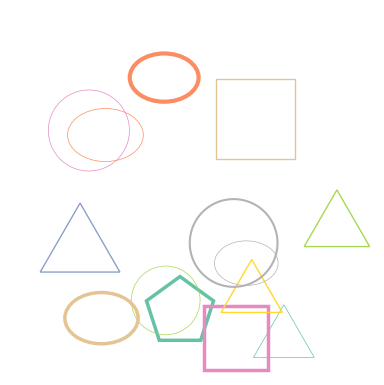[{"shape": "pentagon", "thickness": 2.5, "radius": 0.46, "center": [0.467, 0.19]}, {"shape": "triangle", "thickness": 0.5, "radius": 0.46, "center": [0.737, 0.117]}, {"shape": "oval", "thickness": 3, "radius": 0.45, "center": [0.426, 0.798]}, {"shape": "oval", "thickness": 0.5, "radius": 0.49, "center": [0.274, 0.649]}, {"shape": "triangle", "thickness": 1, "radius": 0.6, "center": [0.208, 0.353]}, {"shape": "square", "thickness": 2.5, "radius": 0.42, "center": [0.614, 0.123]}, {"shape": "circle", "thickness": 0.5, "radius": 0.53, "center": [0.231, 0.661]}, {"shape": "circle", "thickness": 0.5, "radius": 0.45, "center": [0.43, 0.22]}, {"shape": "triangle", "thickness": 1, "radius": 0.49, "center": [0.875, 0.409]}, {"shape": "triangle", "thickness": 1, "radius": 0.46, "center": [0.654, 0.234]}, {"shape": "square", "thickness": 1, "radius": 0.52, "center": [0.664, 0.691]}, {"shape": "oval", "thickness": 2.5, "radius": 0.48, "center": [0.264, 0.174]}, {"shape": "oval", "thickness": 0.5, "radius": 0.41, "center": [0.64, 0.316]}, {"shape": "circle", "thickness": 1.5, "radius": 0.57, "center": [0.607, 0.369]}]